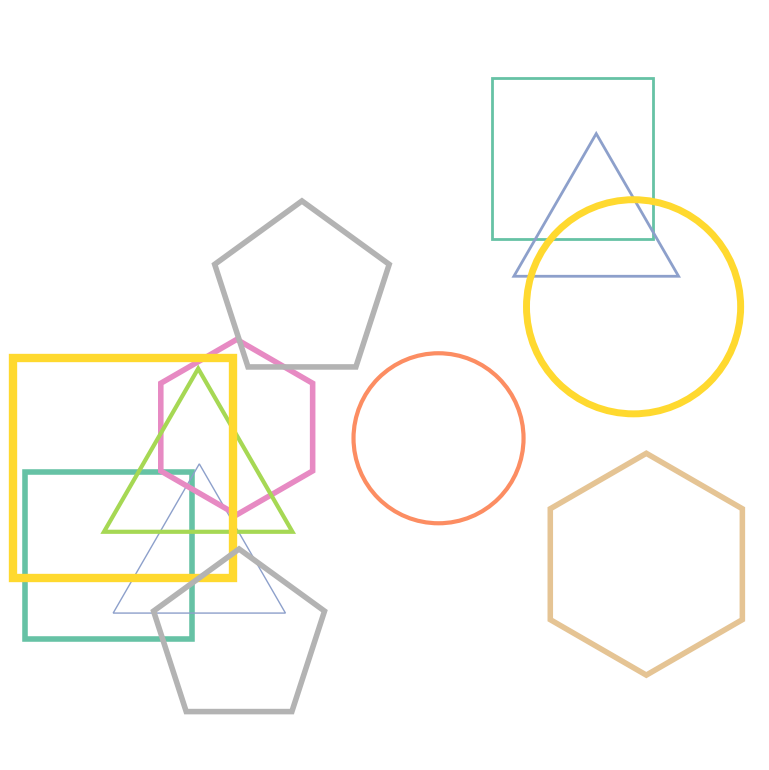[{"shape": "square", "thickness": 2, "radius": 0.54, "center": [0.141, 0.279]}, {"shape": "square", "thickness": 1, "radius": 0.52, "center": [0.743, 0.794]}, {"shape": "circle", "thickness": 1.5, "radius": 0.55, "center": [0.57, 0.431]}, {"shape": "triangle", "thickness": 0.5, "radius": 0.65, "center": [0.259, 0.268]}, {"shape": "triangle", "thickness": 1, "radius": 0.62, "center": [0.774, 0.703]}, {"shape": "hexagon", "thickness": 2, "radius": 0.57, "center": [0.307, 0.445]}, {"shape": "triangle", "thickness": 1.5, "radius": 0.71, "center": [0.257, 0.38]}, {"shape": "square", "thickness": 3, "radius": 0.72, "center": [0.16, 0.392]}, {"shape": "circle", "thickness": 2.5, "radius": 0.7, "center": [0.823, 0.602]}, {"shape": "hexagon", "thickness": 2, "radius": 0.72, "center": [0.839, 0.267]}, {"shape": "pentagon", "thickness": 2, "radius": 0.58, "center": [0.31, 0.17]}, {"shape": "pentagon", "thickness": 2, "radius": 0.6, "center": [0.392, 0.62]}]